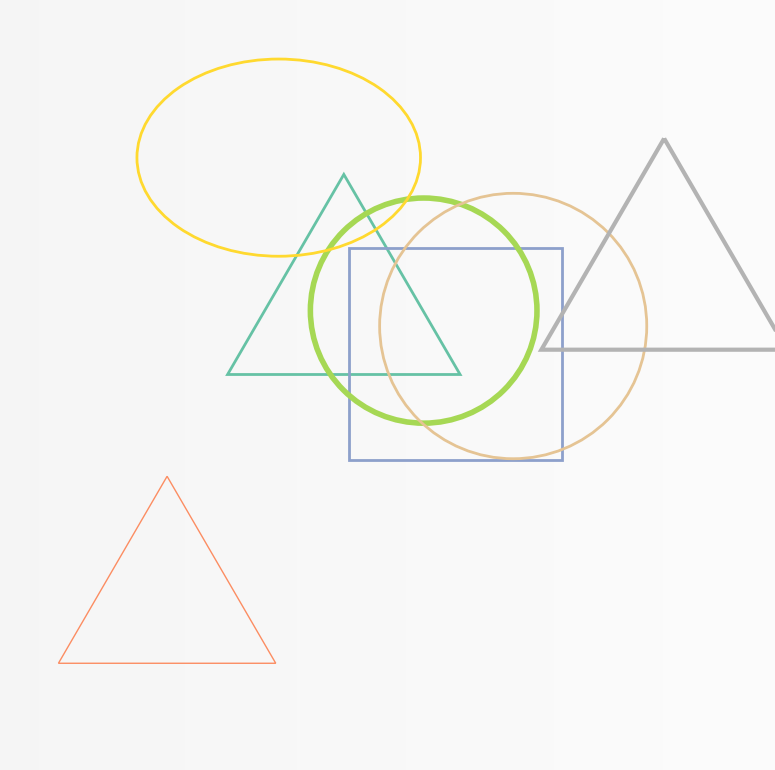[{"shape": "triangle", "thickness": 1, "radius": 0.87, "center": [0.444, 0.6]}, {"shape": "triangle", "thickness": 0.5, "radius": 0.81, "center": [0.216, 0.22]}, {"shape": "square", "thickness": 1, "radius": 0.69, "center": [0.588, 0.54]}, {"shape": "circle", "thickness": 2, "radius": 0.73, "center": [0.547, 0.597]}, {"shape": "oval", "thickness": 1, "radius": 0.91, "center": [0.36, 0.795]}, {"shape": "circle", "thickness": 1, "radius": 0.86, "center": [0.662, 0.577]}, {"shape": "triangle", "thickness": 1.5, "radius": 0.91, "center": [0.857, 0.637]}]